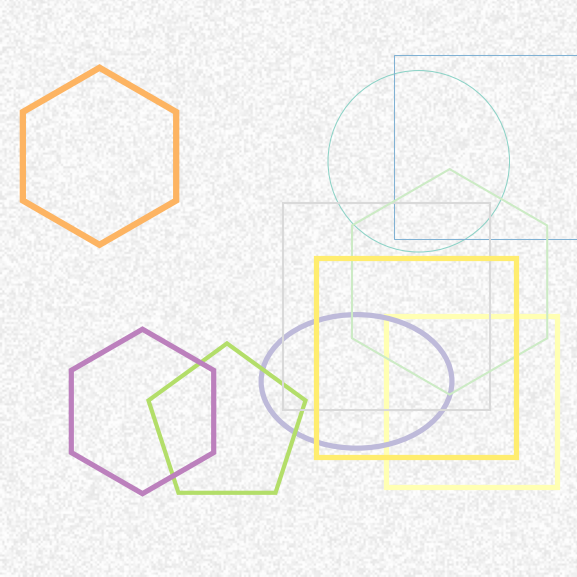[{"shape": "circle", "thickness": 0.5, "radius": 0.79, "center": [0.725, 0.72]}, {"shape": "square", "thickness": 2.5, "radius": 0.74, "center": [0.817, 0.304]}, {"shape": "oval", "thickness": 2.5, "radius": 0.83, "center": [0.617, 0.339]}, {"shape": "square", "thickness": 0.5, "radius": 0.79, "center": [0.841, 0.745]}, {"shape": "hexagon", "thickness": 3, "radius": 0.77, "center": [0.172, 0.729]}, {"shape": "pentagon", "thickness": 2, "radius": 0.71, "center": [0.393, 0.262]}, {"shape": "square", "thickness": 1, "radius": 0.9, "center": [0.67, 0.468]}, {"shape": "hexagon", "thickness": 2.5, "radius": 0.71, "center": [0.247, 0.287]}, {"shape": "hexagon", "thickness": 1, "radius": 0.98, "center": [0.779, 0.511]}, {"shape": "square", "thickness": 2.5, "radius": 0.86, "center": [0.721, 0.38]}]